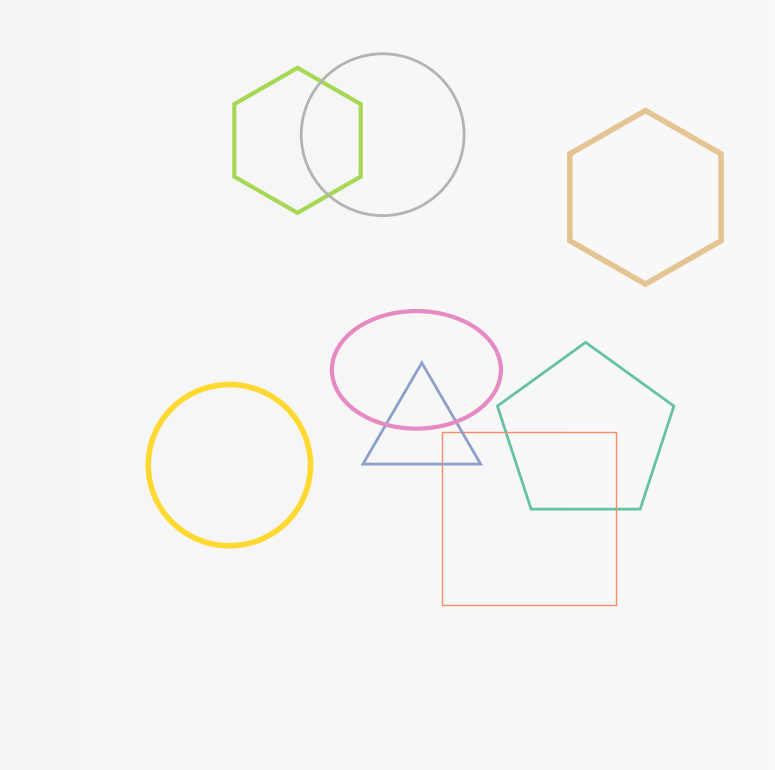[{"shape": "pentagon", "thickness": 1, "radius": 0.6, "center": [0.756, 0.436]}, {"shape": "square", "thickness": 0.5, "radius": 0.56, "center": [0.682, 0.326]}, {"shape": "triangle", "thickness": 1, "radius": 0.44, "center": [0.544, 0.441]}, {"shape": "oval", "thickness": 1.5, "radius": 0.55, "center": [0.537, 0.52]}, {"shape": "hexagon", "thickness": 1.5, "radius": 0.47, "center": [0.384, 0.818]}, {"shape": "circle", "thickness": 2, "radius": 0.52, "center": [0.296, 0.396]}, {"shape": "hexagon", "thickness": 2, "radius": 0.56, "center": [0.833, 0.744]}, {"shape": "circle", "thickness": 1, "radius": 0.53, "center": [0.494, 0.825]}]